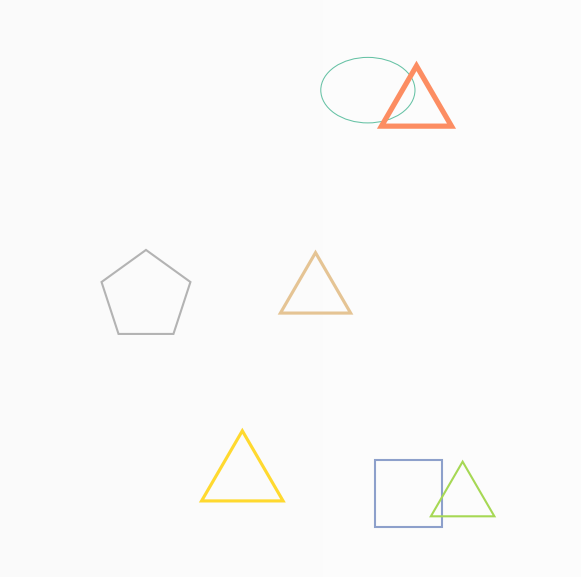[{"shape": "oval", "thickness": 0.5, "radius": 0.41, "center": [0.633, 0.843]}, {"shape": "triangle", "thickness": 2.5, "radius": 0.35, "center": [0.717, 0.815]}, {"shape": "square", "thickness": 1, "radius": 0.29, "center": [0.702, 0.144]}, {"shape": "triangle", "thickness": 1, "radius": 0.32, "center": [0.796, 0.137]}, {"shape": "triangle", "thickness": 1.5, "radius": 0.4, "center": [0.417, 0.172]}, {"shape": "triangle", "thickness": 1.5, "radius": 0.35, "center": [0.543, 0.492]}, {"shape": "pentagon", "thickness": 1, "radius": 0.4, "center": [0.251, 0.486]}]